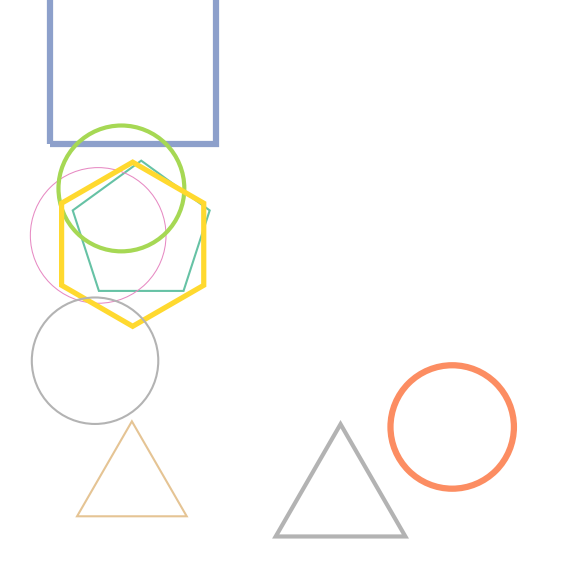[{"shape": "pentagon", "thickness": 1, "radius": 0.62, "center": [0.245, 0.596]}, {"shape": "circle", "thickness": 3, "radius": 0.53, "center": [0.783, 0.26]}, {"shape": "square", "thickness": 3, "radius": 0.72, "center": [0.23, 0.894]}, {"shape": "circle", "thickness": 0.5, "radius": 0.59, "center": [0.17, 0.591]}, {"shape": "circle", "thickness": 2, "radius": 0.54, "center": [0.21, 0.673]}, {"shape": "hexagon", "thickness": 2.5, "radius": 0.71, "center": [0.23, 0.576]}, {"shape": "triangle", "thickness": 1, "radius": 0.55, "center": [0.228, 0.16]}, {"shape": "triangle", "thickness": 2, "radius": 0.65, "center": [0.59, 0.135]}, {"shape": "circle", "thickness": 1, "radius": 0.55, "center": [0.165, 0.375]}]